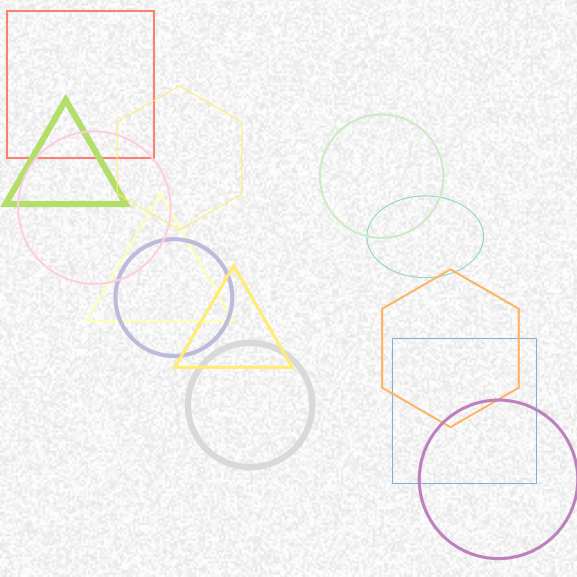[{"shape": "oval", "thickness": 0.5, "radius": 0.51, "center": [0.736, 0.589]}, {"shape": "triangle", "thickness": 1, "radius": 0.74, "center": [0.277, 0.516]}, {"shape": "circle", "thickness": 2, "radius": 0.51, "center": [0.301, 0.484]}, {"shape": "square", "thickness": 1, "radius": 0.64, "center": [0.14, 0.852]}, {"shape": "square", "thickness": 0.5, "radius": 0.63, "center": [0.804, 0.288]}, {"shape": "hexagon", "thickness": 1, "radius": 0.68, "center": [0.78, 0.396]}, {"shape": "triangle", "thickness": 3, "radius": 0.6, "center": [0.114, 0.706]}, {"shape": "circle", "thickness": 1, "radius": 0.66, "center": [0.163, 0.64]}, {"shape": "circle", "thickness": 3, "radius": 0.54, "center": [0.433, 0.298]}, {"shape": "circle", "thickness": 1.5, "radius": 0.69, "center": [0.863, 0.169]}, {"shape": "circle", "thickness": 1, "radius": 0.53, "center": [0.661, 0.694]}, {"shape": "hexagon", "thickness": 0.5, "radius": 0.62, "center": [0.311, 0.726]}, {"shape": "triangle", "thickness": 1.5, "radius": 0.59, "center": [0.404, 0.422]}]